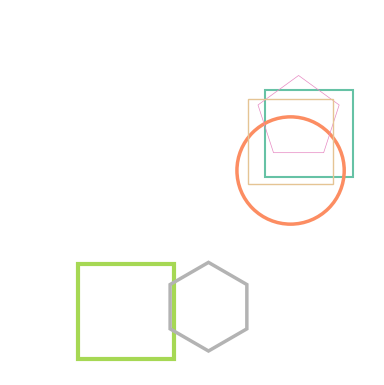[{"shape": "square", "thickness": 1.5, "radius": 0.57, "center": [0.803, 0.654]}, {"shape": "circle", "thickness": 2.5, "radius": 0.7, "center": [0.755, 0.557]}, {"shape": "pentagon", "thickness": 0.5, "radius": 0.55, "center": [0.776, 0.693]}, {"shape": "square", "thickness": 3, "radius": 0.62, "center": [0.327, 0.191]}, {"shape": "square", "thickness": 1, "radius": 0.56, "center": [0.755, 0.632]}, {"shape": "hexagon", "thickness": 2.5, "radius": 0.58, "center": [0.542, 0.203]}]